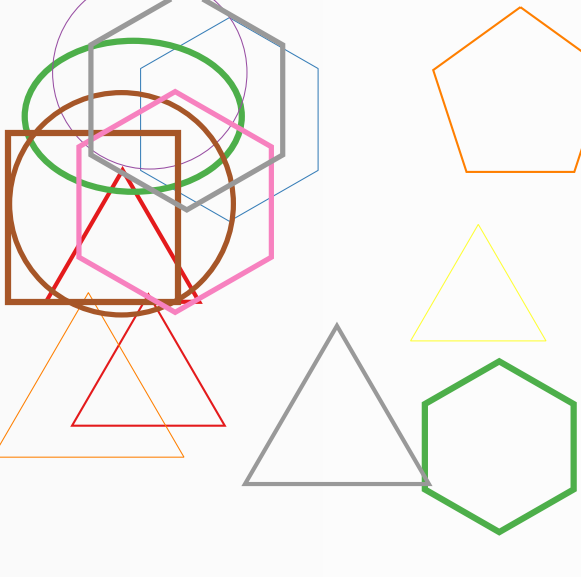[{"shape": "triangle", "thickness": 2, "radius": 0.76, "center": [0.211, 0.553]}, {"shape": "triangle", "thickness": 1, "radius": 0.76, "center": [0.255, 0.338]}, {"shape": "hexagon", "thickness": 0.5, "radius": 0.88, "center": [0.395, 0.792]}, {"shape": "oval", "thickness": 3, "radius": 0.93, "center": [0.229, 0.798]}, {"shape": "hexagon", "thickness": 3, "radius": 0.74, "center": [0.859, 0.226]}, {"shape": "circle", "thickness": 0.5, "radius": 0.84, "center": [0.258, 0.874]}, {"shape": "triangle", "thickness": 0.5, "radius": 0.95, "center": [0.152, 0.302]}, {"shape": "pentagon", "thickness": 1, "radius": 0.79, "center": [0.895, 0.829]}, {"shape": "triangle", "thickness": 0.5, "radius": 0.67, "center": [0.823, 0.476]}, {"shape": "circle", "thickness": 2.5, "radius": 0.96, "center": [0.209, 0.646]}, {"shape": "square", "thickness": 3, "radius": 0.73, "center": [0.16, 0.622]}, {"shape": "hexagon", "thickness": 2.5, "radius": 0.96, "center": [0.301, 0.649]}, {"shape": "hexagon", "thickness": 2.5, "radius": 0.95, "center": [0.321, 0.826]}, {"shape": "triangle", "thickness": 2, "radius": 0.91, "center": [0.58, 0.252]}]